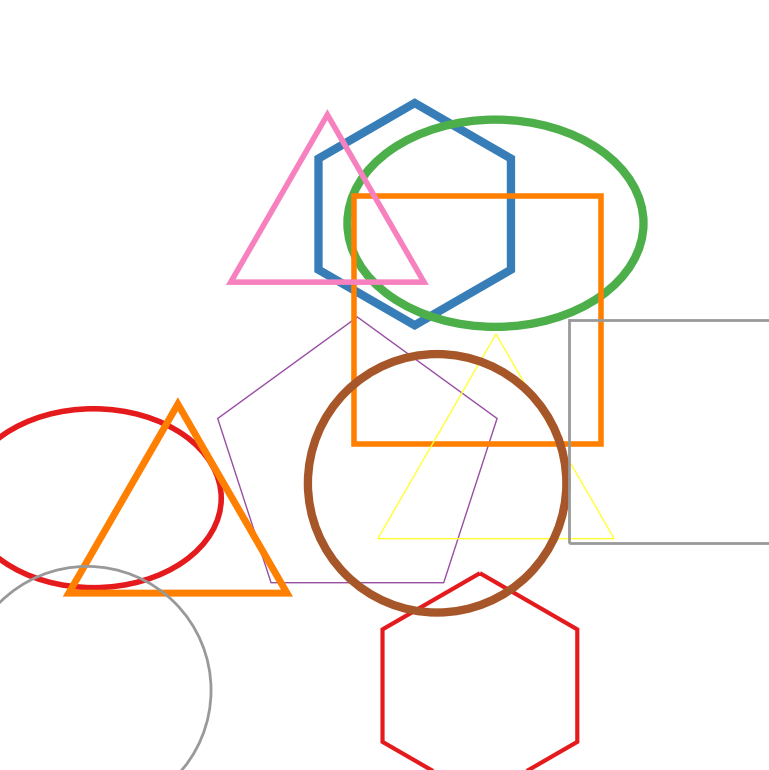[{"shape": "oval", "thickness": 2, "radius": 0.83, "center": [0.121, 0.353]}, {"shape": "hexagon", "thickness": 1.5, "radius": 0.73, "center": [0.623, 0.11]}, {"shape": "hexagon", "thickness": 3, "radius": 0.72, "center": [0.539, 0.722]}, {"shape": "oval", "thickness": 3, "radius": 0.96, "center": [0.643, 0.71]}, {"shape": "pentagon", "thickness": 0.5, "radius": 0.95, "center": [0.464, 0.398]}, {"shape": "triangle", "thickness": 2.5, "radius": 0.82, "center": [0.231, 0.311]}, {"shape": "square", "thickness": 2, "radius": 0.8, "center": [0.62, 0.584]}, {"shape": "triangle", "thickness": 0.5, "radius": 0.89, "center": [0.644, 0.389]}, {"shape": "circle", "thickness": 3, "radius": 0.84, "center": [0.568, 0.372]}, {"shape": "triangle", "thickness": 2, "radius": 0.72, "center": [0.425, 0.706]}, {"shape": "square", "thickness": 1, "radius": 0.73, "center": [0.884, 0.44]}, {"shape": "circle", "thickness": 1, "radius": 0.8, "center": [0.113, 0.104]}]